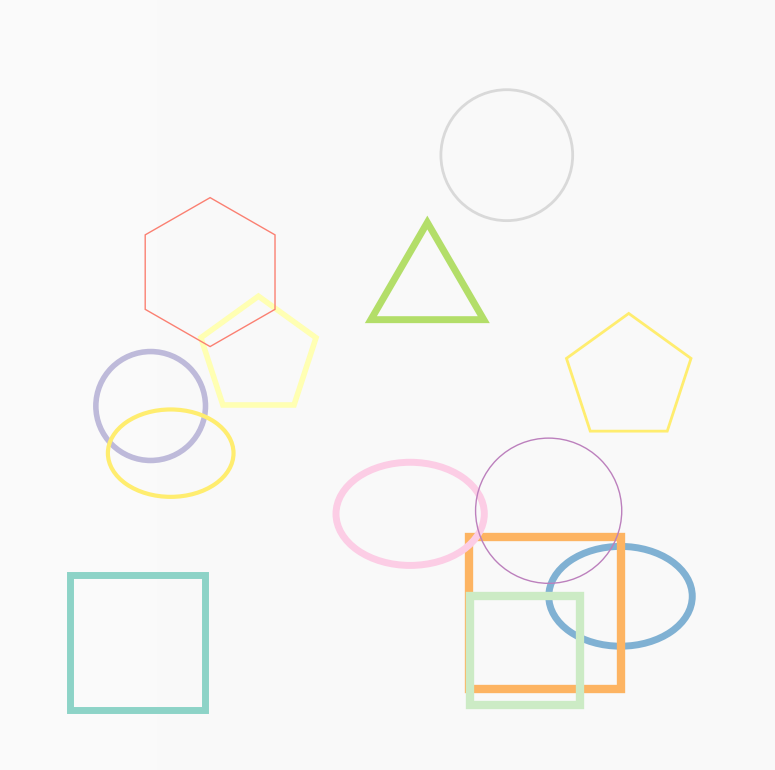[{"shape": "square", "thickness": 2.5, "radius": 0.44, "center": [0.177, 0.166]}, {"shape": "pentagon", "thickness": 2, "radius": 0.39, "center": [0.333, 0.537]}, {"shape": "circle", "thickness": 2, "radius": 0.35, "center": [0.194, 0.473]}, {"shape": "hexagon", "thickness": 0.5, "radius": 0.48, "center": [0.271, 0.647]}, {"shape": "oval", "thickness": 2.5, "radius": 0.46, "center": [0.801, 0.226]}, {"shape": "square", "thickness": 3, "radius": 0.49, "center": [0.703, 0.204]}, {"shape": "triangle", "thickness": 2.5, "radius": 0.42, "center": [0.551, 0.627]}, {"shape": "oval", "thickness": 2.5, "radius": 0.48, "center": [0.529, 0.333]}, {"shape": "circle", "thickness": 1, "radius": 0.43, "center": [0.654, 0.798]}, {"shape": "circle", "thickness": 0.5, "radius": 0.47, "center": [0.708, 0.337]}, {"shape": "square", "thickness": 3, "radius": 0.35, "center": [0.678, 0.156]}, {"shape": "pentagon", "thickness": 1, "radius": 0.42, "center": [0.811, 0.508]}, {"shape": "oval", "thickness": 1.5, "radius": 0.41, "center": [0.22, 0.411]}]